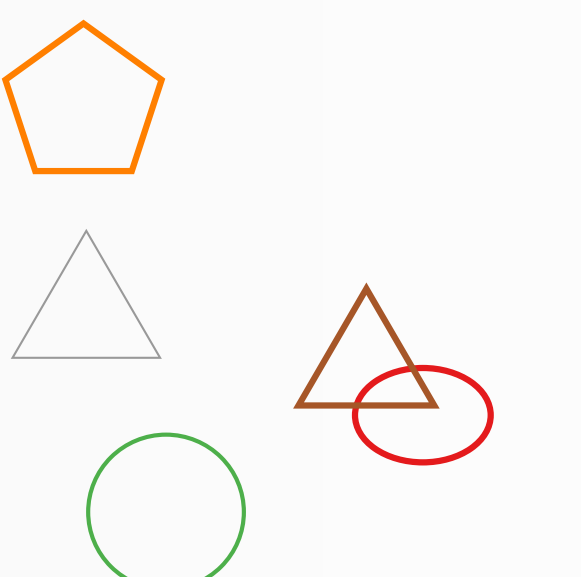[{"shape": "oval", "thickness": 3, "radius": 0.58, "center": [0.727, 0.28]}, {"shape": "circle", "thickness": 2, "radius": 0.67, "center": [0.286, 0.113]}, {"shape": "pentagon", "thickness": 3, "radius": 0.71, "center": [0.144, 0.817]}, {"shape": "triangle", "thickness": 3, "radius": 0.67, "center": [0.63, 0.364]}, {"shape": "triangle", "thickness": 1, "radius": 0.73, "center": [0.148, 0.453]}]